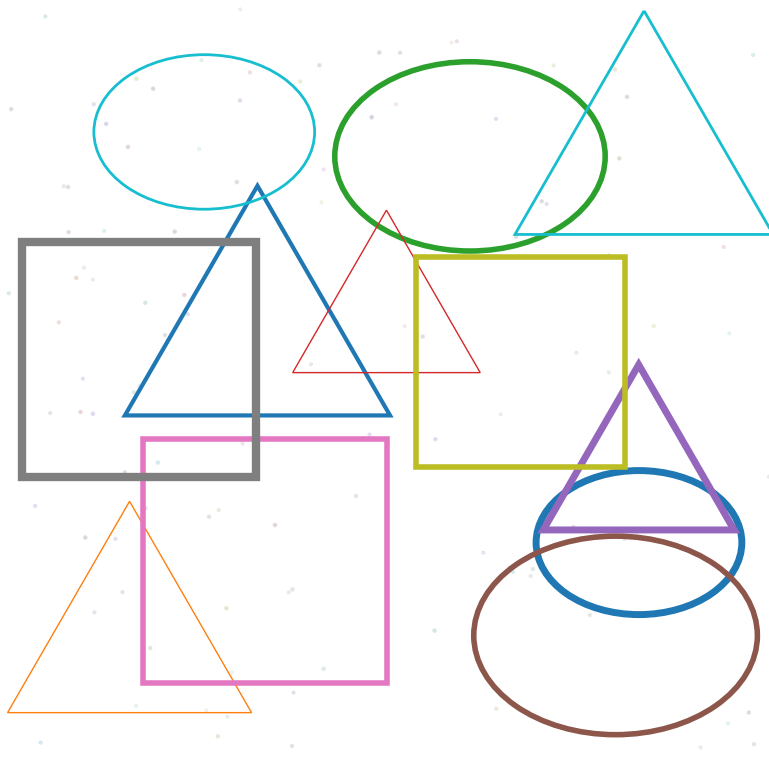[{"shape": "oval", "thickness": 2.5, "radius": 0.67, "center": [0.83, 0.295]}, {"shape": "triangle", "thickness": 1.5, "radius": 0.99, "center": [0.334, 0.56]}, {"shape": "triangle", "thickness": 0.5, "radius": 0.91, "center": [0.168, 0.166]}, {"shape": "oval", "thickness": 2, "radius": 0.88, "center": [0.61, 0.797]}, {"shape": "triangle", "thickness": 0.5, "radius": 0.7, "center": [0.502, 0.586]}, {"shape": "triangle", "thickness": 2.5, "radius": 0.72, "center": [0.829, 0.383]}, {"shape": "oval", "thickness": 2, "radius": 0.92, "center": [0.799, 0.175]}, {"shape": "square", "thickness": 2, "radius": 0.79, "center": [0.344, 0.271]}, {"shape": "square", "thickness": 3, "radius": 0.76, "center": [0.18, 0.533]}, {"shape": "square", "thickness": 2, "radius": 0.68, "center": [0.676, 0.53]}, {"shape": "oval", "thickness": 1, "radius": 0.72, "center": [0.265, 0.829]}, {"shape": "triangle", "thickness": 1, "radius": 0.97, "center": [0.836, 0.792]}]